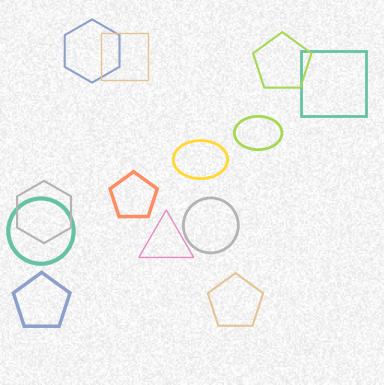[{"shape": "square", "thickness": 2, "radius": 0.42, "center": [0.867, 0.782]}, {"shape": "circle", "thickness": 3, "radius": 0.42, "center": [0.106, 0.4]}, {"shape": "pentagon", "thickness": 2.5, "radius": 0.32, "center": [0.347, 0.49]}, {"shape": "hexagon", "thickness": 1.5, "radius": 0.41, "center": [0.239, 0.867]}, {"shape": "pentagon", "thickness": 2.5, "radius": 0.39, "center": [0.108, 0.215]}, {"shape": "triangle", "thickness": 1, "radius": 0.41, "center": [0.432, 0.372]}, {"shape": "pentagon", "thickness": 1.5, "radius": 0.4, "center": [0.733, 0.837]}, {"shape": "oval", "thickness": 2, "radius": 0.31, "center": [0.671, 0.655]}, {"shape": "oval", "thickness": 2, "radius": 0.35, "center": [0.521, 0.585]}, {"shape": "pentagon", "thickness": 1.5, "radius": 0.38, "center": [0.612, 0.215]}, {"shape": "square", "thickness": 1, "radius": 0.31, "center": [0.323, 0.853]}, {"shape": "circle", "thickness": 2, "radius": 0.36, "center": [0.548, 0.414]}, {"shape": "hexagon", "thickness": 1.5, "radius": 0.4, "center": [0.114, 0.449]}]